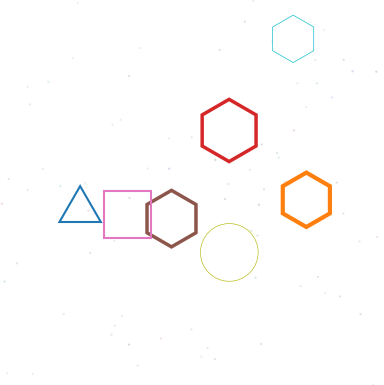[{"shape": "triangle", "thickness": 1.5, "radius": 0.31, "center": [0.208, 0.454]}, {"shape": "hexagon", "thickness": 3, "radius": 0.35, "center": [0.796, 0.481]}, {"shape": "hexagon", "thickness": 2.5, "radius": 0.4, "center": [0.595, 0.661]}, {"shape": "hexagon", "thickness": 2.5, "radius": 0.37, "center": [0.445, 0.432]}, {"shape": "square", "thickness": 1.5, "radius": 0.31, "center": [0.332, 0.443]}, {"shape": "circle", "thickness": 0.5, "radius": 0.37, "center": [0.596, 0.344]}, {"shape": "hexagon", "thickness": 0.5, "radius": 0.31, "center": [0.762, 0.899]}]